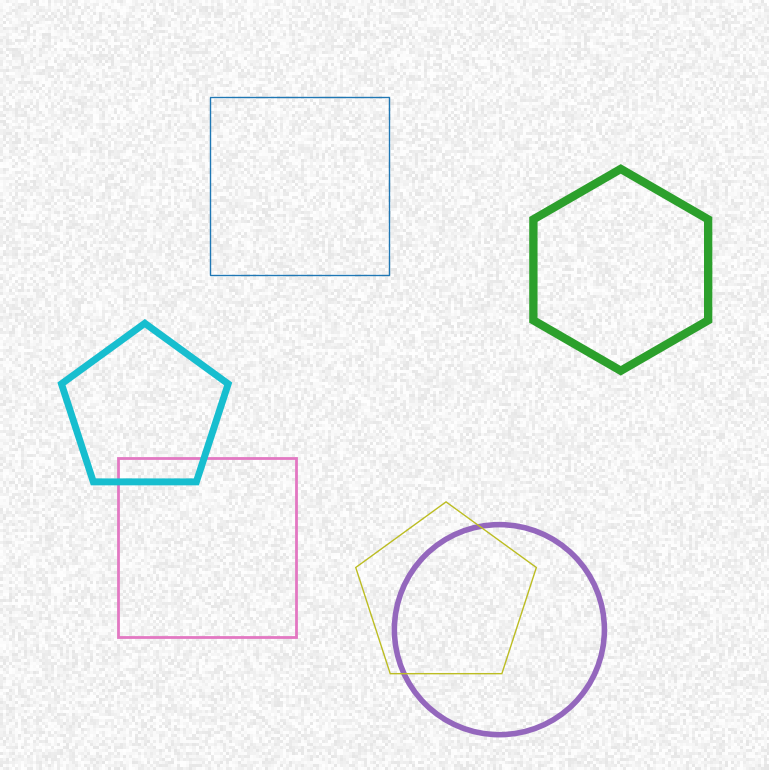[{"shape": "square", "thickness": 0.5, "radius": 0.58, "center": [0.389, 0.758]}, {"shape": "hexagon", "thickness": 3, "radius": 0.66, "center": [0.806, 0.65]}, {"shape": "circle", "thickness": 2, "radius": 0.68, "center": [0.649, 0.182]}, {"shape": "square", "thickness": 1, "radius": 0.58, "center": [0.269, 0.289]}, {"shape": "pentagon", "thickness": 0.5, "radius": 0.62, "center": [0.579, 0.225]}, {"shape": "pentagon", "thickness": 2.5, "radius": 0.57, "center": [0.188, 0.466]}]